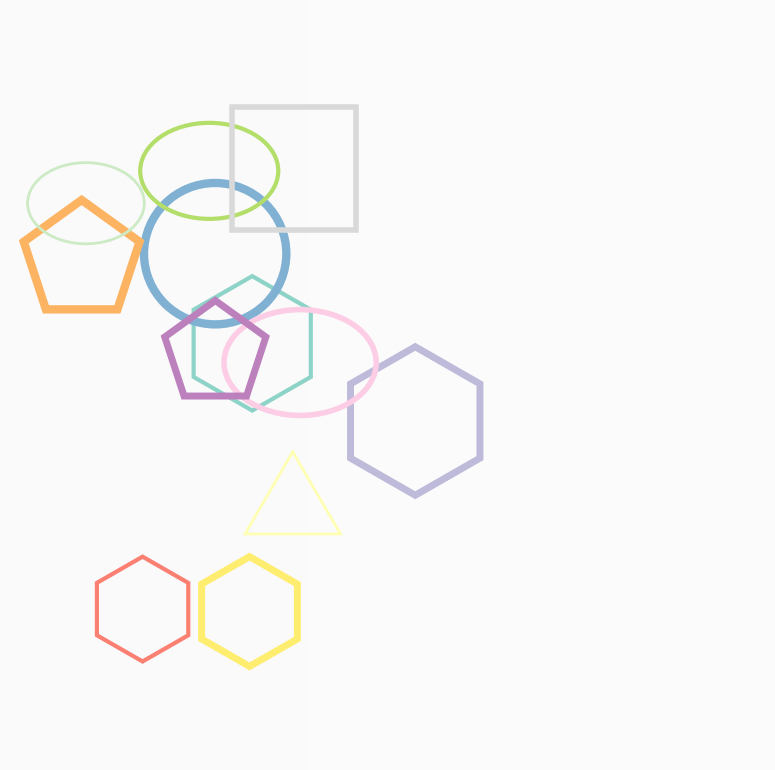[{"shape": "hexagon", "thickness": 1.5, "radius": 0.44, "center": [0.325, 0.554]}, {"shape": "triangle", "thickness": 1, "radius": 0.36, "center": [0.378, 0.342]}, {"shape": "hexagon", "thickness": 2.5, "radius": 0.48, "center": [0.536, 0.453]}, {"shape": "hexagon", "thickness": 1.5, "radius": 0.34, "center": [0.184, 0.209]}, {"shape": "circle", "thickness": 3, "radius": 0.46, "center": [0.278, 0.671]}, {"shape": "pentagon", "thickness": 3, "radius": 0.39, "center": [0.105, 0.662]}, {"shape": "oval", "thickness": 1.5, "radius": 0.45, "center": [0.27, 0.778]}, {"shape": "oval", "thickness": 2, "radius": 0.49, "center": [0.387, 0.529]}, {"shape": "square", "thickness": 2, "radius": 0.4, "center": [0.38, 0.781]}, {"shape": "pentagon", "thickness": 2.5, "radius": 0.34, "center": [0.278, 0.541]}, {"shape": "oval", "thickness": 1, "radius": 0.38, "center": [0.111, 0.736]}, {"shape": "hexagon", "thickness": 2.5, "radius": 0.36, "center": [0.322, 0.206]}]